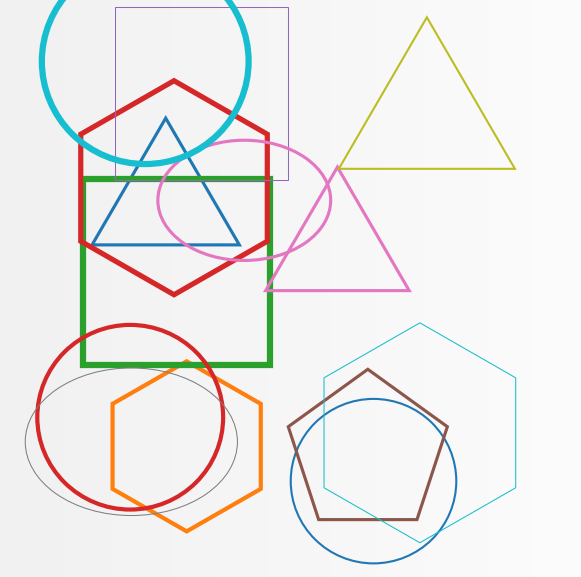[{"shape": "triangle", "thickness": 1.5, "radius": 0.73, "center": [0.285, 0.648]}, {"shape": "circle", "thickness": 1, "radius": 0.71, "center": [0.643, 0.166]}, {"shape": "hexagon", "thickness": 2, "radius": 0.74, "center": [0.321, 0.226]}, {"shape": "square", "thickness": 3, "radius": 0.8, "center": [0.304, 0.528]}, {"shape": "circle", "thickness": 2, "radius": 0.8, "center": [0.224, 0.277]}, {"shape": "hexagon", "thickness": 2.5, "radius": 0.93, "center": [0.299, 0.674]}, {"shape": "square", "thickness": 0.5, "radius": 0.75, "center": [0.347, 0.838]}, {"shape": "pentagon", "thickness": 1.5, "radius": 0.72, "center": [0.633, 0.216]}, {"shape": "oval", "thickness": 1.5, "radius": 0.74, "center": [0.42, 0.652]}, {"shape": "triangle", "thickness": 1.5, "radius": 0.71, "center": [0.581, 0.567]}, {"shape": "oval", "thickness": 0.5, "radius": 0.91, "center": [0.226, 0.234]}, {"shape": "triangle", "thickness": 1, "radius": 0.87, "center": [0.734, 0.794]}, {"shape": "circle", "thickness": 3, "radius": 0.89, "center": [0.25, 0.893]}, {"shape": "hexagon", "thickness": 0.5, "radius": 0.95, "center": [0.722, 0.25]}]